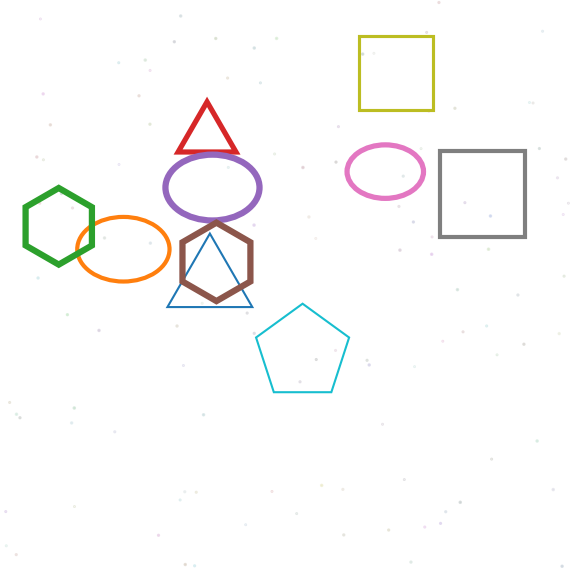[{"shape": "triangle", "thickness": 1, "radius": 0.42, "center": [0.363, 0.51]}, {"shape": "oval", "thickness": 2, "radius": 0.4, "center": [0.214, 0.568]}, {"shape": "hexagon", "thickness": 3, "radius": 0.33, "center": [0.102, 0.607]}, {"shape": "triangle", "thickness": 2.5, "radius": 0.29, "center": [0.359, 0.765]}, {"shape": "oval", "thickness": 3, "radius": 0.41, "center": [0.368, 0.674]}, {"shape": "hexagon", "thickness": 3, "radius": 0.34, "center": [0.375, 0.546]}, {"shape": "oval", "thickness": 2.5, "radius": 0.33, "center": [0.667, 0.702]}, {"shape": "square", "thickness": 2, "radius": 0.37, "center": [0.836, 0.663]}, {"shape": "square", "thickness": 1.5, "radius": 0.32, "center": [0.686, 0.873]}, {"shape": "pentagon", "thickness": 1, "radius": 0.42, "center": [0.524, 0.389]}]